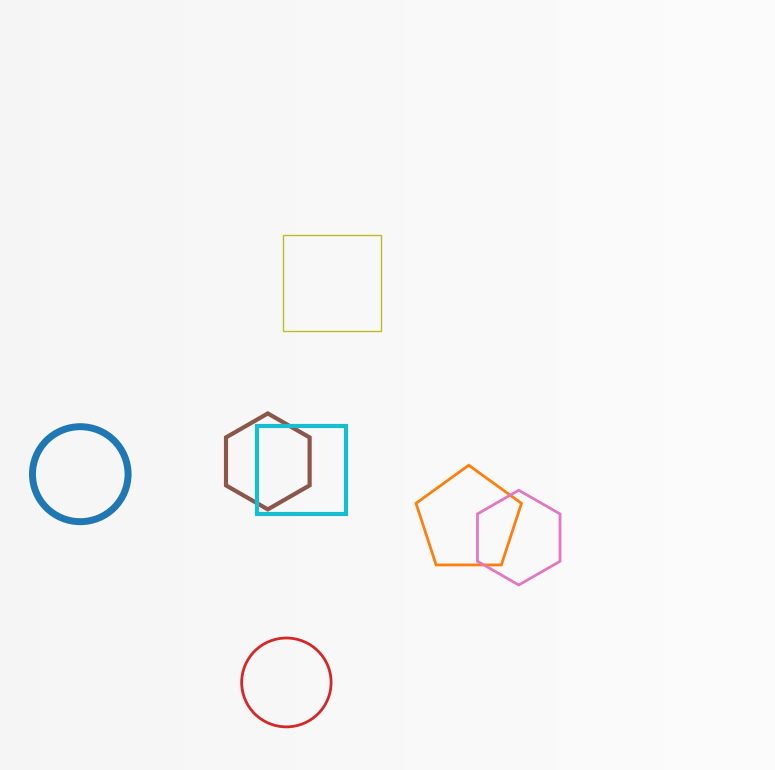[{"shape": "circle", "thickness": 2.5, "radius": 0.31, "center": [0.104, 0.384]}, {"shape": "pentagon", "thickness": 1, "radius": 0.36, "center": [0.605, 0.324]}, {"shape": "circle", "thickness": 1, "radius": 0.29, "center": [0.37, 0.114]}, {"shape": "hexagon", "thickness": 1.5, "radius": 0.31, "center": [0.346, 0.401]}, {"shape": "hexagon", "thickness": 1, "radius": 0.31, "center": [0.669, 0.302]}, {"shape": "square", "thickness": 0.5, "radius": 0.31, "center": [0.428, 0.632]}, {"shape": "square", "thickness": 1.5, "radius": 0.29, "center": [0.389, 0.389]}]